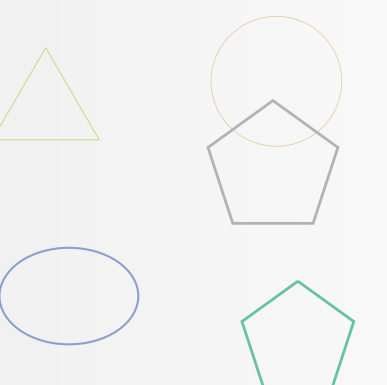[{"shape": "pentagon", "thickness": 2, "radius": 0.76, "center": [0.769, 0.118]}, {"shape": "oval", "thickness": 1.5, "radius": 0.9, "center": [0.178, 0.231]}, {"shape": "triangle", "thickness": 0.5, "radius": 0.8, "center": [0.118, 0.716]}, {"shape": "circle", "thickness": 0.5, "radius": 0.84, "center": [0.713, 0.789]}, {"shape": "pentagon", "thickness": 2, "radius": 0.88, "center": [0.704, 0.562]}]